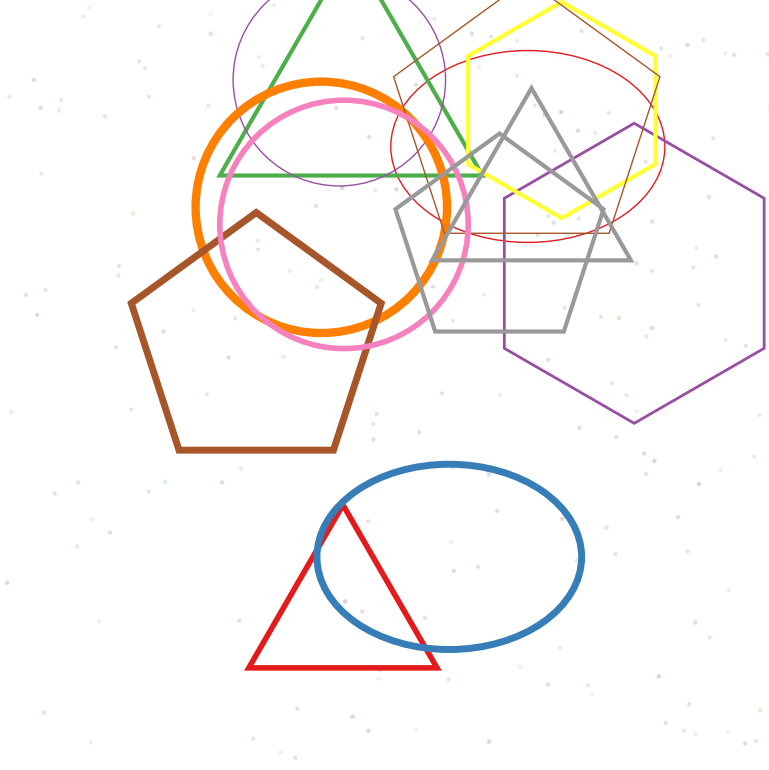[{"shape": "triangle", "thickness": 2, "radius": 0.71, "center": [0.445, 0.203]}, {"shape": "oval", "thickness": 0.5, "radius": 0.89, "center": [0.686, 0.81]}, {"shape": "oval", "thickness": 2.5, "radius": 0.86, "center": [0.583, 0.277]}, {"shape": "triangle", "thickness": 1.5, "radius": 0.99, "center": [0.456, 0.871]}, {"shape": "hexagon", "thickness": 1, "radius": 0.97, "center": [0.824, 0.645]}, {"shape": "circle", "thickness": 0.5, "radius": 0.69, "center": [0.441, 0.896]}, {"shape": "circle", "thickness": 3, "radius": 0.82, "center": [0.417, 0.731]}, {"shape": "hexagon", "thickness": 1.5, "radius": 0.7, "center": [0.73, 0.857]}, {"shape": "pentagon", "thickness": 2.5, "radius": 0.85, "center": [0.333, 0.553]}, {"shape": "pentagon", "thickness": 0.5, "radius": 0.91, "center": [0.684, 0.844]}, {"shape": "circle", "thickness": 2, "radius": 0.81, "center": [0.447, 0.709]}, {"shape": "triangle", "thickness": 1.5, "radius": 0.75, "center": [0.69, 0.736]}, {"shape": "pentagon", "thickness": 1.5, "radius": 0.71, "center": [0.649, 0.684]}]